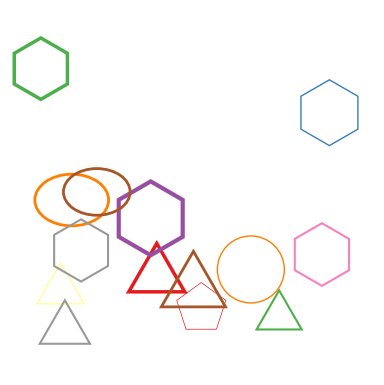[{"shape": "triangle", "thickness": 2.5, "radius": 0.42, "center": [0.407, 0.284]}, {"shape": "pentagon", "thickness": 0.5, "radius": 0.34, "center": [0.523, 0.199]}, {"shape": "hexagon", "thickness": 1, "radius": 0.43, "center": [0.856, 0.707]}, {"shape": "triangle", "thickness": 1.5, "radius": 0.34, "center": [0.725, 0.178]}, {"shape": "hexagon", "thickness": 2.5, "radius": 0.4, "center": [0.106, 0.822]}, {"shape": "hexagon", "thickness": 3, "radius": 0.48, "center": [0.391, 0.433]}, {"shape": "circle", "thickness": 1, "radius": 0.43, "center": [0.652, 0.3]}, {"shape": "oval", "thickness": 2, "radius": 0.48, "center": [0.186, 0.48]}, {"shape": "triangle", "thickness": 0.5, "radius": 0.36, "center": [0.157, 0.246]}, {"shape": "oval", "thickness": 2, "radius": 0.43, "center": [0.251, 0.502]}, {"shape": "triangle", "thickness": 2, "radius": 0.48, "center": [0.502, 0.251]}, {"shape": "hexagon", "thickness": 1.5, "radius": 0.41, "center": [0.836, 0.339]}, {"shape": "triangle", "thickness": 1.5, "radius": 0.38, "center": [0.168, 0.145]}, {"shape": "hexagon", "thickness": 1.5, "radius": 0.4, "center": [0.211, 0.349]}]